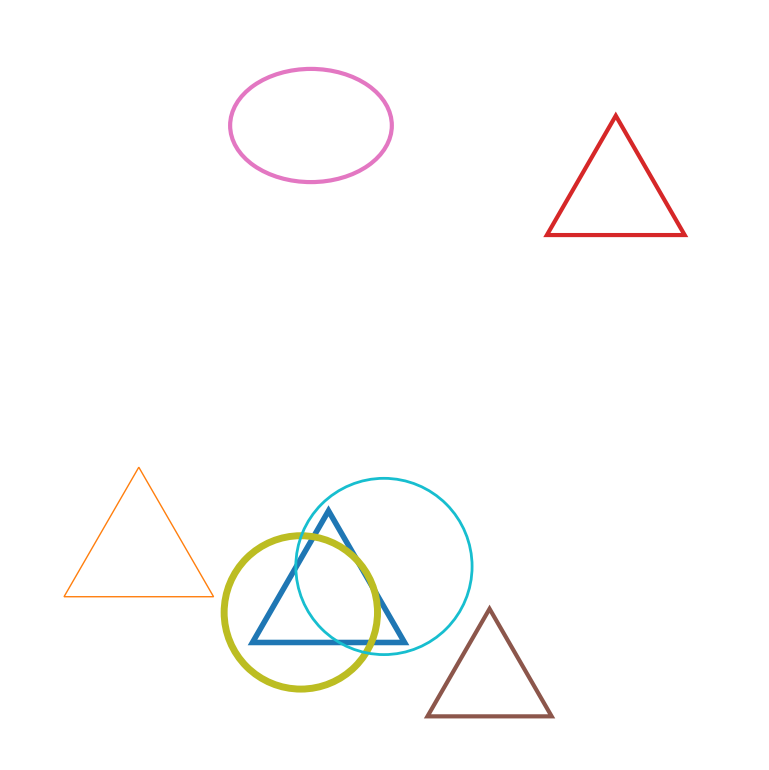[{"shape": "triangle", "thickness": 2, "radius": 0.57, "center": [0.427, 0.223]}, {"shape": "triangle", "thickness": 0.5, "radius": 0.56, "center": [0.18, 0.281]}, {"shape": "triangle", "thickness": 1.5, "radius": 0.52, "center": [0.8, 0.746]}, {"shape": "triangle", "thickness": 1.5, "radius": 0.47, "center": [0.636, 0.116]}, {"shape": "oval", "thickness": 1.5, "radius": 0.52, "center": [0.404, 0.837]}, {"shape": "circle", "thickness": 2.5, "radius": 0.5, "center": [0.391, 0.205]}, {"shape": "circle", "thickness": 1, "radius": 0.57, "center": [0.499, 0.264]}]